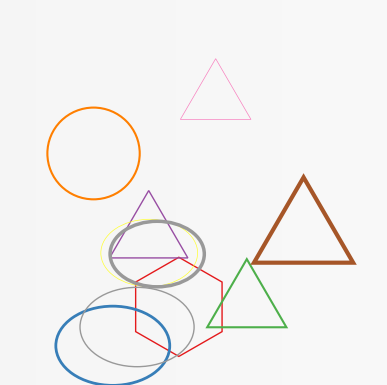[{"shape": "hexagon", "thickness": 1, "radius": 0.64, "center": [0.462, 0.203]}, {"shape": "oval", "thickness": 2, "radius": 0.73, "center": [0.291, 0.102]}, {"shape": "triangle", "thickness": 1.5, "radius": 0.59, "center": [0.637, 0.209]}, {"shape": "triangle", "thickness": 1, "radius": 0.58, "center": [0.384, 0.388]}, {"shape": "circle", "thickness": 1.5, "radius": 0.6, "center": [0.241, 0.601]}, {"shape": "oval", "thickness": 0.5, "radius": 0.62, "center": [0.385, 0.343]}, {"shape": "triangle", "thickness": 3, "radius": 0.74, "center": [0.783, 0.392]}, {"shape": "triangle", "thickness": 0.5, "radius": 0.53, "center": [0.557, 0.742]}, {"shape": "oval", "thickness": 1, "radius": 0.74, "center": [0.354, 0.151]}, {"shape": "oval", "thickness": 2.5, "radius": 0.61, "center": [0.406, 0.34]}]